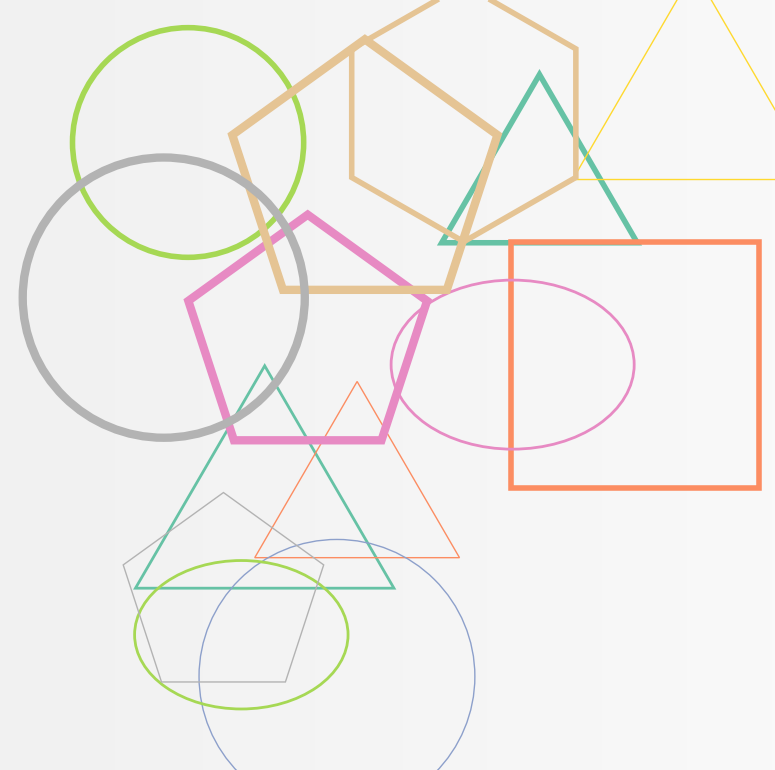[{"shape": "triangle", "thickness": 2, "radius": 0.73, "center": [0.696, 0.758]}, {"shape": "triangle", "thickness": 1, "radius": 0.96, "center": [0.342, 0.332]}, {"shape": "triangle", "thickness": 0.5, "radius": 0.76, "center": [0.461, 0.352]}, {"shape": "square", "thickness": 2, "radius": 0.8, "center": [0.819, 0.526]}, {"shape": "circle", "thickness": 0.5, "radius": 0.89, "center": [0.435, 0.121]}, {"shape": "pentagon", "thickness": 3, "radius": 0.81, "center": [0.397, 0.559]}, {"shape": "oval", "thickness": 1, "radius": 0.78, "center": [0.661, 0.526]}, {"shape": "circle", "thickness": 2, "radius": 0.75, "center": [0.243, 0.815]}, {"shape": "oval", "thickness": 1, "radius": 0.69, "center": [0.311, 0.176]}, {"shape": "triangle", "thickness": 0.5, "radius": 0.9, "center": [0.896, 0.857]}, {"shape": "hexagon", "thickness": 2, "radius": 0.83, "center": [0.598, 0.853]}, {"shape": "pentagon", "thickness": 3, "radius": 0.9, "center": [0.471, 0.769]}, {"shape": "circle", "thickness": 3, "radius": 0.91, "center": [0.211, 0.613]}, {"shape": "pentagon", "thickness": 0.5, "radius": 0.68, "center": [0.288, 0.224]}]